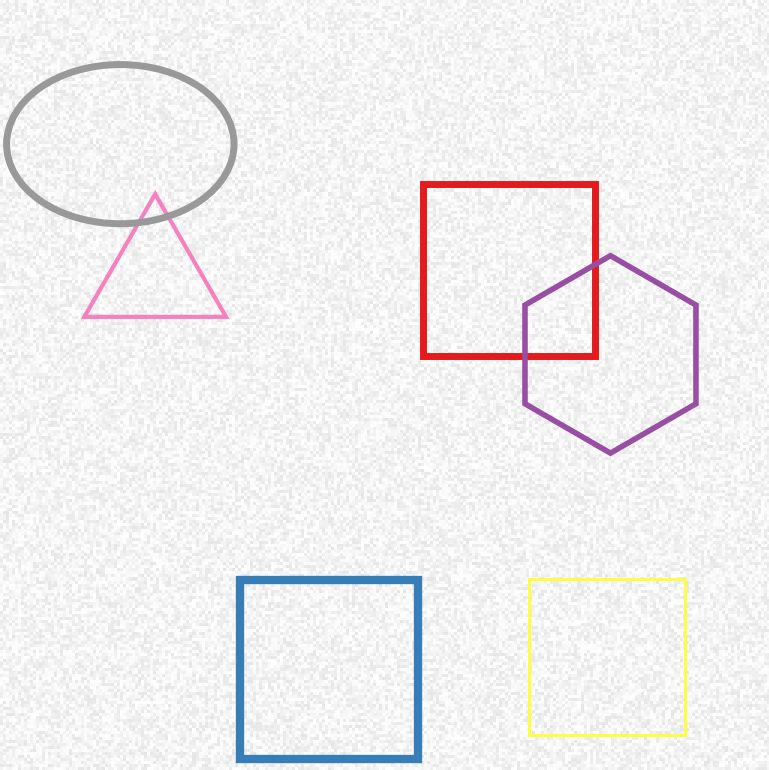[{"shape": "square", "thickness": 2.5, "radius": 0.56, "center": [0.661, 0.65]}, {"shape": "square", "thickness": 3, "radius": 0.58, "center": [0.427, 0.13]}, {"shape": "hexagon", "thickness": 2, "radius": 0.64, "center": [0.793, 0.54]}, {"shape": "square", "thickness": 1, "radius": 0.51, "center": [0.788, 0.146]}, {"shape": "triangle", "thickness": 1.5, "radius": 0.53, "center": [0.202, 0.642]}, {"shape": "oval", "thickness": 2.5, "radius": 0.74, "center": [0.156, 0.813]}]